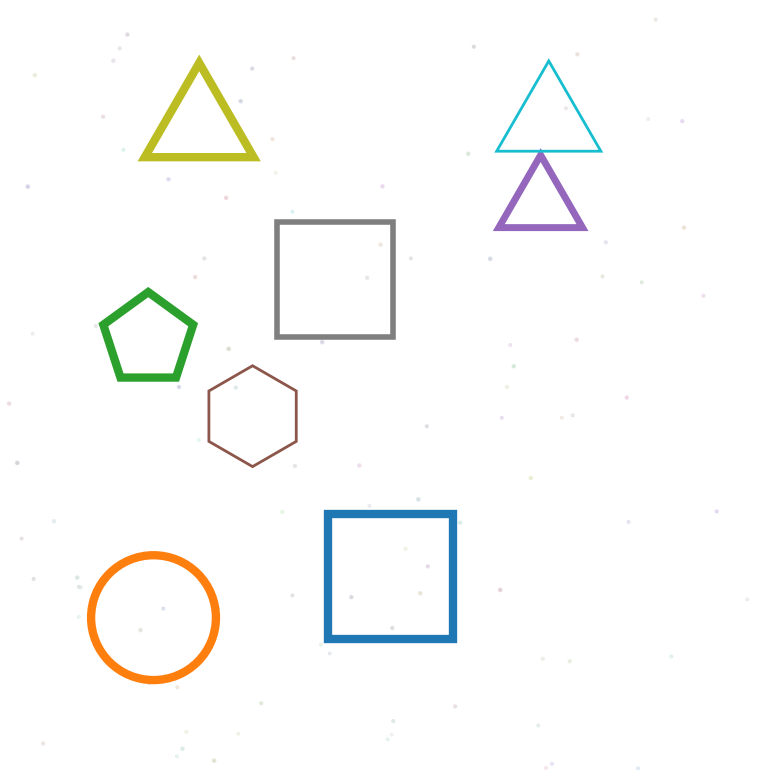[{"shape": "square", "thickness": 3, "radius": 0.41, "center": [0.507, 0.251]}, {"shape": "circle", "thickness": 3, "radius": 0.41, "center": [0.199, 0.198]}, {"shape": "pentagon", "thickness": 3, "radius": 0.31, "center": [0.193, 0.559]}, {"shape": "triangle", "thickness": 2.5, "radius": 0.31, "center": [0.702, 0.736]}, {"shape": "hexagon", "thickness": 1, "radius": 0.33, "center": [0.328, 0.46]}, {"shape": "square", "thickness": 2, "radius": 0.37, "center": [0.435, 0.637]}, {"shape": "triangle", "thickness": 3, "radius": 0.41, "center": [0.259, 0.837]}, {"shape": "triangle", "thickness": 1, "radius": 0.39, "center": [0.713, 0.843]}]